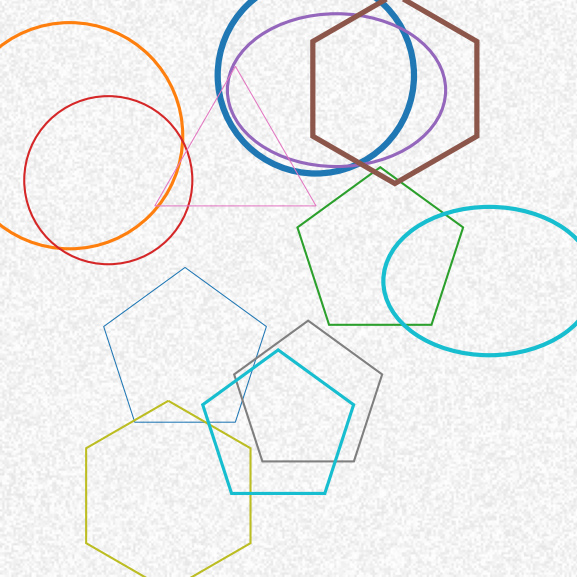[{"shape": "circle", "thickness": 3, "radius": 0.85, "center": [0.547, 0.869]}, {"shape": "pentagon", "thickness": 0.5, "radius": 0.74, "center": [0.32, 0.388]}, {"shape": "circle", "thickness": 1.5, "radius": 0.98, "center": [0.121, 0.764]}, {"shape": "pentagon", "thickness": 1, "radius": 0.75, "center": [0.658, 0.559]}, {"shape": "circle", "thickness": 1, "radius": 0.73, "center": [0.188, 0.687]}, {"shape": "oval", "thickness": 1.5, "radius": 0.94, "center": [0.583, 0.843]}, {"shape": "hexagon", "thickness": 2.5, "radius": 0.82, "center": [0.684, 0.845]}, {"shape": "triangle", "thickness": 0.5, "radius": 0.81, "center": [0.408, 0.723]}, {"shape": "pentagon", "thickness": 1, "radius": 0.67, "center": [0.534, 0.309]}, {"shape": "hexagon", "thickness": 1, "radius": 0.82, "center": [0.291, 0.141]}, {"shape": "oval", "thickness": 2, "radius": 0.92, "center": [0.847, 0.512]}, {"shape": "pentagon", "thickness": 1.5, "radius": 0.69, "center": [0.482, 0.256]}]